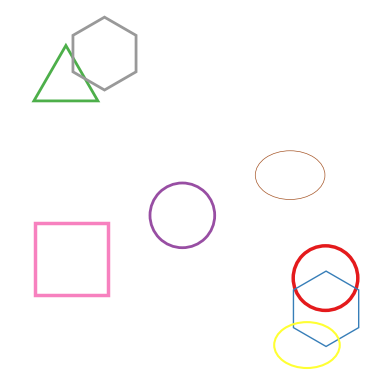[{"shape": "circle", "thickness": 2.5, "radius": 0.42, "center": [0.845, 0.278]}, {"shape": "hexagon", "thickness": 1, "radius": 0.49, "center": [0.847, 0.198]}, {"shape": "triangle", "thickness": 2, "radius": 0.48, "center": [0.171, 0.786]}, {"shape": "circle", "thickness": 2, "radius": 0.42, "center": [0.474, 0.441]}, {"shape": "oval", "thickness": 1.5, "radius": 0.43, "center": [0.797, 0.104]}, {"shape": "oval", "thickness": 0.5, "radius": 0.45, "center": [0.754, 0.545]}, {"shape": "square", "thickness": 2.5, "radius": 0.47, "center": [0.185, 0.328]}, {"shape": "hexagon", "thickness": 2, "radius": 0.47, "center": [0.271, 0.861]}]